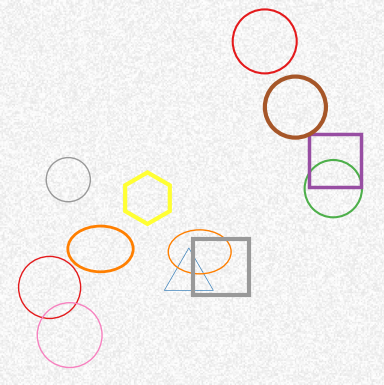[{"shape": "circle", "thickness": 1, "radius": 0.4, "center": [0.129, 0.253]}, {"shape": "circle", "thickness": 1.5, "radius": 0.42, "center": [0.688, 0.892]}, {"shape": "triangle", "thickness": 0.5, "radius": 0.37, "center": [0.491, 0.282]}, {"shape": "circle", "thickness": 1.5, "radius": 0.37, "center": [0.866, 0.51]}, {"shape": "square", "thickness": 2.5, "radius": 0.34, "center": [0.87, 0.583]}, {"shape": "oval", "thickness": 2, "radius": 0.42, "center": [0.261, 0.353]}, {"shape": "oval", "thickness": 1, "radius": 0.41, "center": [0.519, 0.346]}, {"shape": "hexagon", "thickness": 3, "radius": 0.33, "center": [0.383, 0.485]}, {"shape": "circle", "thickness": 3, "radius": 0.4, "center": [0.767, 0.722]}, {"shape": "circle", "thickness": 1, "radius": 0.42, "center": [0.181, 0.13]}, {"shape": "circle", "thickness": 1, "radius": 0.29, "center": [0.177, 0.533]}, {"shape": "square", "thickness": 3, "radius": 0.36, "center": [0.573, 0.308]}]